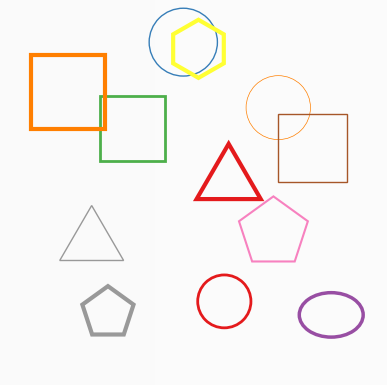[{"shape": "circle", "thickness": 2, "radius": 0.34, "center": [0.579, 0.217]}, {"shape": "triangle", "thickness": 3, "radius": 0.48, "center": [0.59, 0.531]}, {"shape": "circle", "thickness": 1, "radius": 0.44, "center": [0.473, 0.891]}, {"shape": "square", "thickness": 2, "radius": 0.42, "center": [0.341, 0.665]}, {"shape": "oval", "thickness": 2.5, "radius": 0.41, "center": [0.855, 0.182]}, {"shape": "circle", "thickness": 0.5, "radius": 0.42, "center": [0.718, 0.72]}, {"shape": "square", "thickness": 3, "radius": 0.48, "center": [0.175, 0.761]}, {"shape": "hexagon", "thickness": 3, "radius": 0.38, "center": [0.512, 0.873]}, {"shape": "square", "thickness": 1, "radius": 0.44, "center": [0.806, 0.616]}, {"shape": "pentagon", "thickness": 1.5, "radius": 0.47, "center": [0.706, 0.396]}, {"shape": "triangle", "thickness": 1, "radius": 0.48, "center": [0.237, 0.371]}, {"shape": "pentagon", "thickness": 3, "radius": 0.35, "center": [0.279, 0.187]}]